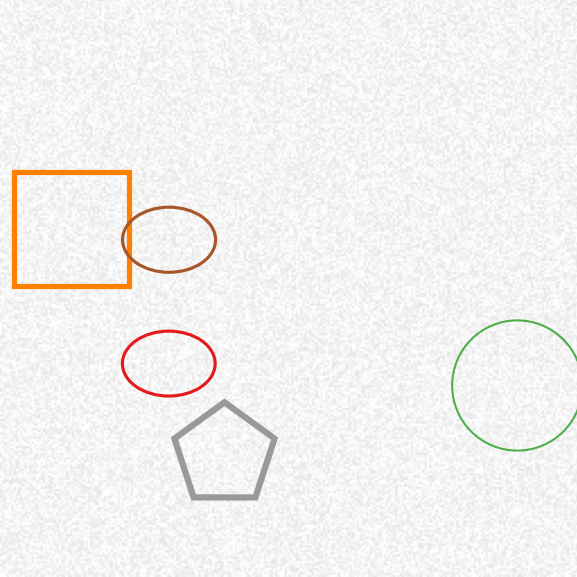[{"shape": "oval", "thickness": 1.5, "radius": 0.4, "center": [0.292, 0.37]}, {"shape": "circle", "thickness": 1, "radius": 0.56, "center": [0.896, 0.332]}, {"shape": "square", "thickness": 2.5, "radius": 0.5, "center": [0.124, 0.603]}, {"shape": "oval", "thickness": 1.5, "radius": 0.4, "center": [0.293, 0.584]}, {"shape": "pentagon", "thickness": 3, "radius": 0.46, "center": [0.389, 0.211]}]